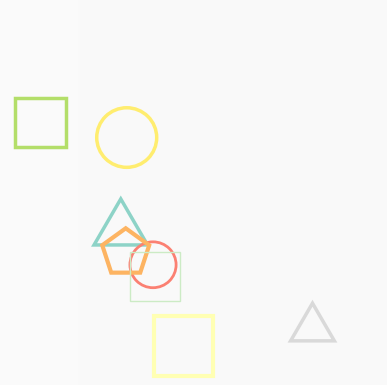[{"shape": "triangle", "thickness": 2.5, "radius": 0.4, "center": [0.312, 0.404]}, {"shape": "square", "thickness": 3, "radius": 0.38, "center": [0.474, 0.101]}, {"shape": "circle", "thickness": 2, "radius": 0.3, "center": [0.395, 0.312]}, {"shape": "pentagon", "thickness": 3, "radius": 0.32, "center": [0.324, 0.343]}, {"shape": "square", "thickness": 2.5, "radius": 0.32, "center": [0.105, 0.682]}, {"shape": "triangle", "thickness": 2.5, "radius": 0.33, "center": [0.806, 0.147]}, {"shape": "square", "thickness": 1, "radius": 0.32, "center": [0.4, 0.283]}, {"shape": "circle", "thickness": 2.5, "radius": 0.39, "center": [0.327, 0.643]}]